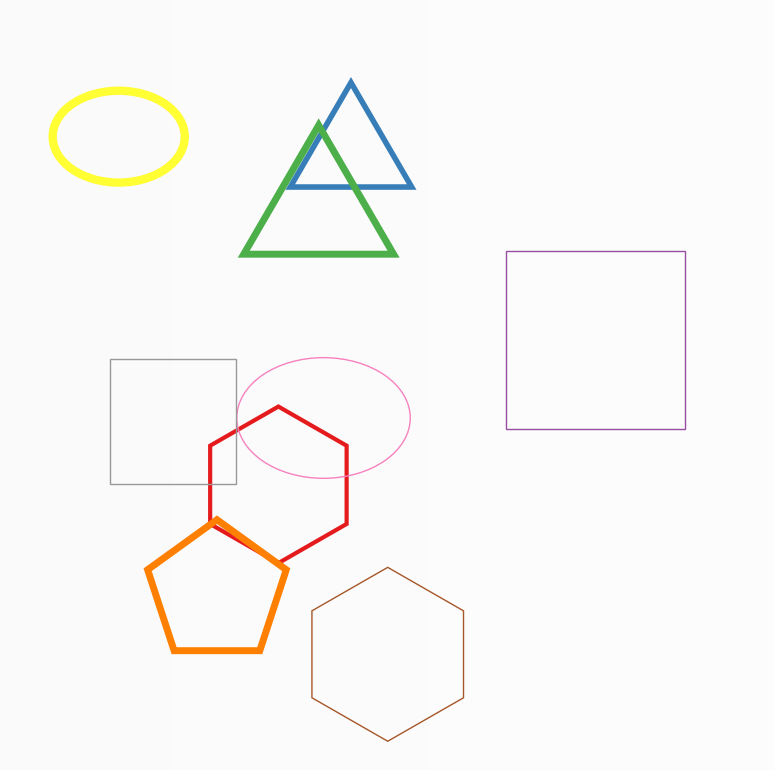[{"shape": "hexagon", "thickness": 1.5, "radius": 0.51, "center": [0.359, 0.37]}, {"shape": "triangle", "thickness": 2, "radius": 0.45, "center": [0.453, 0.802]}, {"shape": "triangle", "thickness": 2.5, "radius": 0.56, "center": [0.411, 0.726]}, {"shape": "square", "thickness": 0.5, "radius": 0.58, "center": [0.769, 0.558]}, {"shape": "pentagon", "thickness": 2.5, "radius": 0.47, "center": [0.28, 0.231]}, {"shape": "oval", "thickness": 3, "radius": 0.43, "center": [0.153, 0.823]}, {"shape": "hexagon", "thickness": 0.5, "radius": 0.56, "center": [0.5, 0.15]}, {"shape": "oval", "thickness": 0.5, "radius": 0.56, "center": [0.417, 0.457]}, {"shape": "square", "thickness": 0.5, "radius": 0.41, "center": [0.223, 0.452]}]